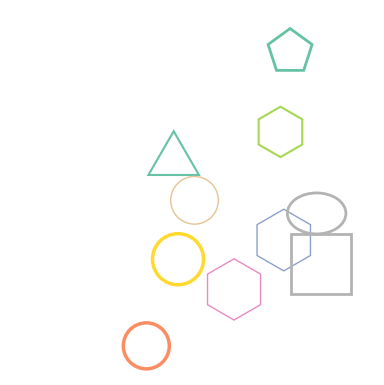[{"shape": "triangle", "thickness": 1.5, "radius": 0.38, "center": [0.451, 0.583]}, {"shape": "pentagon", "thickness": 2, "radius": 0.3, "center": [0.754, 0.866]}, {"shape": "circle", "thickness": 2.5, "radius": 0.3, "center": [0.38, 0.102]}, {"shape": "hexagon", "thickness": 1, "radius": 0.4, "center": [0.737, 0.376]}, {"shape": "hexagon", "thickness": 1, "radius": 0.4, "center": [0.608, 0.248]}, {"shape": "hexagon", "thickness": 1.5, "radius": 0.33, "center": [0.729, 0.657]}, {"shape": "circle", "thickness": 2.5, "radius": 0.33, "center": [0.462, 0.327]}, {"shape": "circle", "thickness": 1, "radius": 0.31, "center": [0.505, 0.48]}, {"shape": "oval", "thickness": 2, "radius": 0.38, "center": [0.822, 0.446]}, {"shape": "square", "thickness": 2, "radius": 0.39, "center": [0.835, 0.314]}]